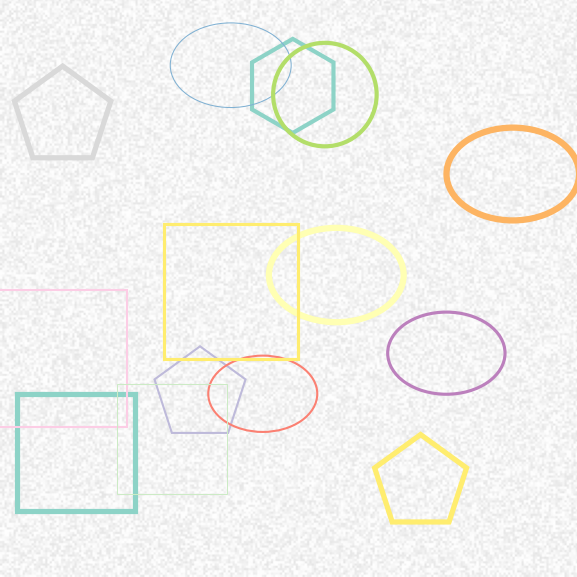[{"shape": "square", "thickness": 2.5, "radius": 0.51, "center": [0.132, 0.215]}, {"shape": "hexagon", "thickness": 2, "radius": 0.41, "center": [0.507, 0.85]}, {"shape": "oval", "thickness": 3, "radius": 0.58, "center": [0.582, 0.523]}, {"shape": "pentagon", "thickness": 1, "radius": 0.41, "center": [0.346, 0.317]}, {"shape": "oval", "thickness": 1, "radius": 0.47, "center": [0.455, 0.317]}, {"shape": "oval", "thickness": 0.5, "radius": 0.52, "center": [0.4, 0.886]}, {"shape": "oval", "thickness": 3, "radius": 0.57, "center": [0.888, 0.698]}, {"shape": "circle", "thickness": 2, "radius": 0.45, "center": [0.563, 0.835]}, {"shape": "square", "thickness": 1, "radius": 0.59, "center": [0.101, 0.378]}, {"shape": "pentagon", "thickness": 2.5, "radius": 0.44, "center": [0.108, 0.797]}, {"shape": "oval", "thickness": 1.5, "radius": 0.51, "center": [0.773, 0.388]}, {"shape": "square", "thickness": 0.5, "radius": 0.48, "center": [0.298, 0.239]}, {"shape": "square", "thickness": 1.5, "radius": 0.58, "center": [0.4, 0.495]}, {"shape": "pentagon", "thickness": 2.5, "radius": 0.42, "center": [0.728, 0.163]}]